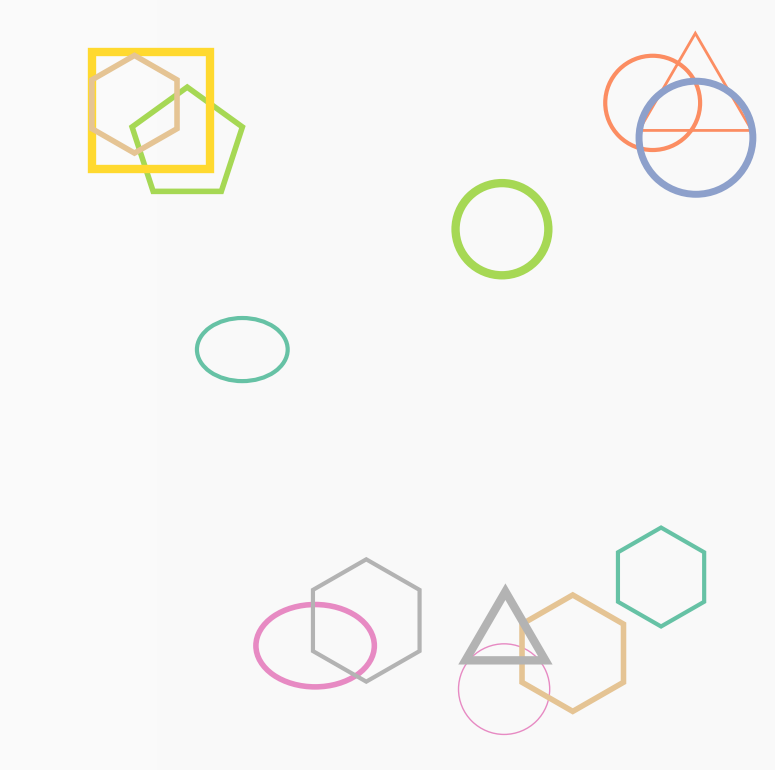[{"shape": "oval", "thickness": 1.5, "radius": 0.29, "center": [0.313, 0.546]}, {"shape": "hexagon", "thickness": 1.5, "radius": 0.32, "center": [0.853, 0.251]}, {"shape": "triangle", "thickness": 1, "radius": 0.42, "center": [0.897, 0.873]}, {"shape": "circle", "thickness": 1.5, "radius": 0.31, "center": [0.842, 0.866]}, {"shape": "circle", "thickness": 2.5, "radius": 0.37, "center": [0.898, 0.821]}, {"shape": "oval", "thickness": 2, "radius": 0.38, "center": [0.407, 0.161]}, {"shape": "circle", "thickness": 0.5, "radius": 0.29, "center": [0.65, 0.105]}, {"shape": "pentagon", "thickness": 2, "radius": 0.37, "center": [0.242, 0.812]}, {"shape": "circle", "thickness": 3, "radius": 0.3, "center": [0.648, 0.702]}, {"shape": "square", "thickness": 3, "radius": 0.38, "center": [0.195, 0.856]}, {"shape": "hexagon", "thickness": 2, "radius": 0.32, "center": [0.173, 0.865]}, {"shape": "hexagon", "thickness": 2, "radius": 0.38, "center": [0.739, 0.152]}, {"shape": "hexagon", "thickness": 1.5, "radius": 0.4, "center": [0.473, 0.194]}, {"shape": "triangle", "thickness": 3, "radius": 0.3, "center": [0.652, 0.172]}]